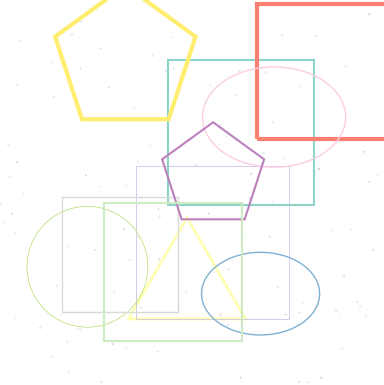[{"shape": "square", "thickness": 1.5, "radius": 0.95, "center": [0.625, 0.656]}, {"shape": "triangle", "thickness": 2, "radius": 0.88, "center": [0.486, 0.259]}, {"shape": "square", "thickness": 0.5, "radius": 1.0, "center": [0.551, 0.371]}, {"shape": "square", "thickness": 3, "radius": 0.88, "center": [0.842, 0.814]}, {"shape": "oval", "thickness": 1, "radius": 0.77, "center": [0.677, 0.237]}, {"shape": "circle", "thickness": 0.5, "radius": 0.78, "center": [0.227, 0.307]}, {"shape": "oval", "thickness": 1, "radius": 0.93, "center": [0.712, 0.696]}, {"shape": "square", "thickness": 1, "radius": 0.75, "center": [0.312, 0.338]}, {"shape": "pentagon", "thickness": 1.5, "radius": 0.7, "center": [0.554, 0.543]}, {"shape": "square", "thickness": 1.5, "radius": 0.9, "center": [0.45, 0.294]}, {"shape": "pentagon", "thickness": 3, "radius": 0.96, "center": [0.326, 0.846]}]